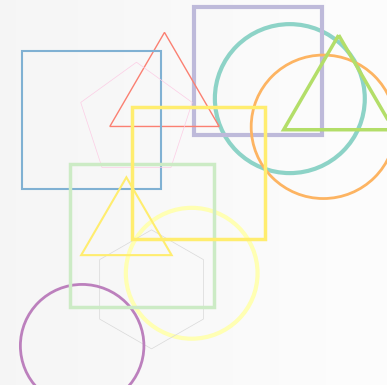[{"shape": "circle", "thickness": 3, "radius": 0.97, "center": [0.748, 0.744]}, {"shape": "circle", "thickness": 3, "radius": 0.85, "center": [0.495, 0.29]}, {"shape": "square", "thickness": 3, "radius": 0.83, "center": [0.666, 0.816]}, {"shape": "triangle", "thickness": 1, "radius": 0.81, "center": [0.425, 0.753]}, {"shape": "square", "thickness": 1.5, "radius": 0.9, "center": [0.236, 0.688]}, {"shape": "circle", "thickness": 2, "radius": 0.93, "center": [0.835, 0.671]}, {"shape": "triangle", "thickness": 2.5, "radius": 0.82, "center": [0.874, 0.745]}, {"shape": "pentagon", "thickness": 0.5, "radius": 0.76, "center": [0.352, 0.687]}, {"shape": "hexagon", "thickness": 0.5, "radius": 0.77, "center": [0.391, 0.248]}, {"shape": "circle", "thickness": 2, "radius": 0.8, "center": [0.212, 0.102]}, {"shape": "square", "thickness": 2.5, "radius": 0.93, "center": [0.365, 0.388]}, {"shape": "square", "thickness": 2.5, "radius": 0.86, "center": [0.512, 0.552]}, {"shape": "triangle", "thickness": 1.5, "radius": 0.67, "center": [0.326, 0.405]}]